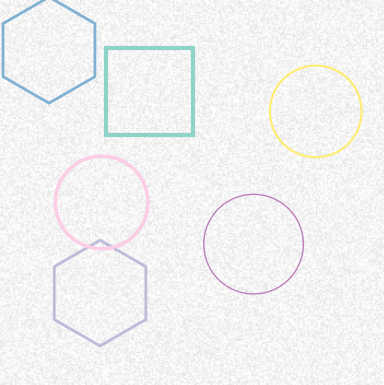[{"shape": "square", "thickness": 3, "radius": 0.56, "center": [0.389, 0.763]}, {"shape": "hexagon", "thickness": 2, "radius": 0.69, "center": [0.26, 0.239]}, {"shape": "hexagon", "thickness": 2, "radius": 0.69, "center": [0.127, 0.87]}, {"shape": "circle", "thickness": 2.5, "radius": 0.6, "center": [0.264, 0.474]}, {"shape": "circle", "thickness": 1, "radius": 0.65, "center": [0.659, 0.366]}, {"shape": "circle", "thickness": 1.5, "radius": 0.6, "center": [0.82, 0.711]}]